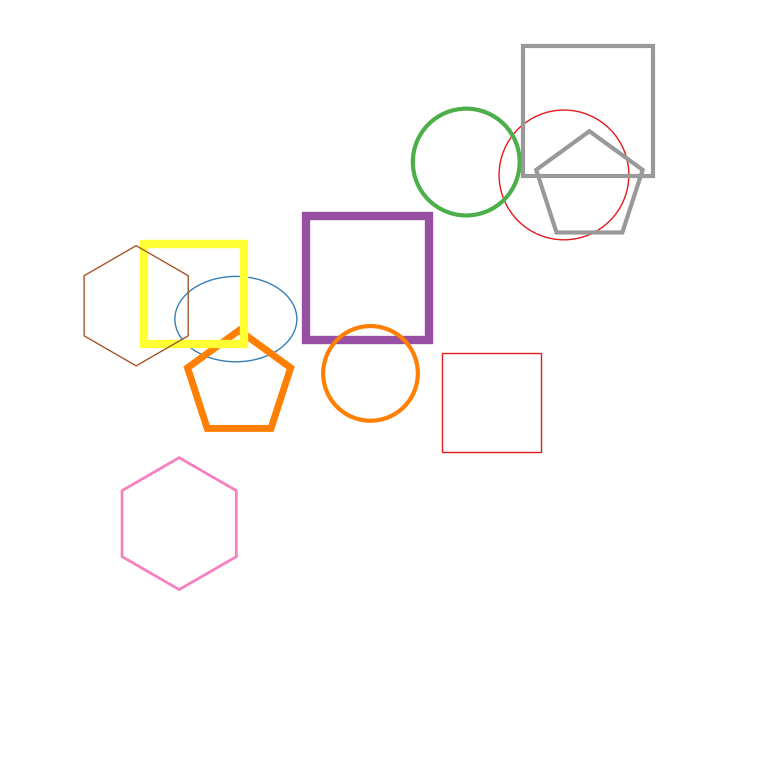[{"shape": "square", "thickness": 0.5, "radius": 0.32, "center": [0.638, 0.477]}, {"shape": "circle", "thickness": 0.5, "radius": 0.42, "center": [0.732, 0.773]}, {"shape": "oval", "thickness": 0.5, "radius": 0.4, "center": [0.306, 0.586]}, {"shape": "circle", "thickness": 1.5, "radius": 0.35, "center": [0.606, 0.79]}, {"shape": "square", "thickness": 3, "radius": 0.4, "center": [0.477, 0.639]}, {"shape": "pentagon", "thickness": 2.5, "radius": 0.35, "center": [0.311, 0.501]}, {"shape": "circle", "thickness": 1.5, "radius": 0.31, "center": [0.481, 0.515]}, {"shape": "square", "thickness": 3, "radius": 0.32, "center": [0.252, 0.618]}, {"shape": "hexagon", "thickness": 0.5, "radius": 0.39, "center": [0.177, 0.603]}, {"shape": "hexagon", "thickness": 1, "radius": 0.43, "center": [0.233, 0.32]}, {"shape": "pentagon", "thickness": 1.5, "radius": 0.36, "center": [0.765, 0.757]}, {"shape": "square", "thickness": 1.5, "radius": 0.42, "center": [0.764, 0.856]}]